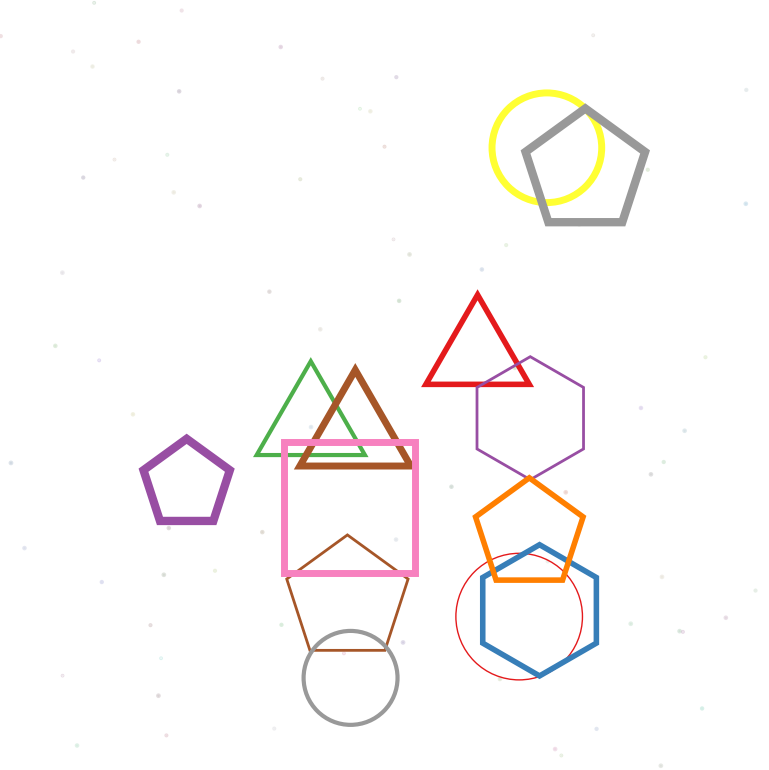[{"shape": "circle", "thickness": 0.5, "radius": 0.41, "center": [0.674, 0.199]}, {"shape": "triangle", "thickness": 2, "radius": 0.39, "center": [0.62, 0.54]}, {"shape": "hexagon", "thickness": 2, "radius": 0.43, "center": [0.701, 0.207]}, {"shape": "triangle", "thickness": 1.5, "radius": 0.41, "center": [0.404, 0.45]}, {"shape": "hexagon", "thickness": 1, "radius": 0.4, "center": [0.689, 0.457]}, {"shape": "pentagon", "thickness": 3, "radius": 0.29, "center": [0.242, 0.371]}, {"shape": "pentagon", "thickness": 2, "radius": 0.37, "center": [0.687, 0.306]}, {"shape": "circle", "thickness": 2.5, "radius": 0.36, "center": [0.71, 0.808]}, {"shape": "pentagon", "thickness": 1, "radius": 0.41, "center": [0.451, 0.222]}, {"shape": "triangle", "thickness": 2.5, "radius": 0.42, "center": [0.461, 0.436]}, {"shape": "square", "thickness": 2.5, "radius": 0.43, "center": [0.454, 0.341]}, {"shape": "pentagon", "thickness": 3, "radius": 0.41, "center": [0.76, 0.777]}, {"shape": "circle", "thickness": 1.5, "radius": 0.3, "center": [0.455, 0.12]}]